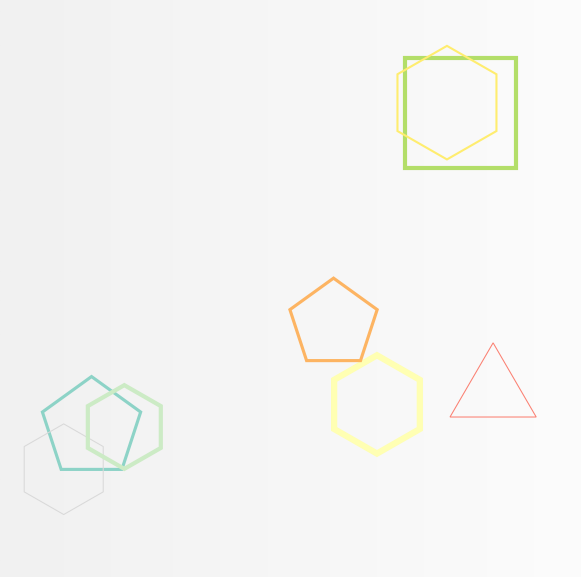[{"shape": "pentagon", "thickness": 1.5, "radius": 0.44, "center": [0.157, 0.258]}, {"shape": "hexagon", "thickness": 3, "radius": 0.43, "center": [0.649, 0.299]}, {"shape": "triangle", "thickness": 0.5, "radius": 0.43, "center": [0.848, 0.32]}, {"shape": "pentagon", "thickness": 1.5, "radius": 0.39, "center": [0.574, 0.439]}, {"shape": "square", "thickness": 2, "radius": 0.48, "center": [0.793, 0.803]}, {"shape": "hexagon", "thickness": 0.5, "radius": 0.39, "center": [0.11, 0.187]}, {"shape": "hexagon", "thickness": 2, "radius": 0.36, "center": [0.214, 0.26]}, {"shape": "hexagon", "thickness": 1, "radius": 0.49, "center": [0.769, 0.821]}]